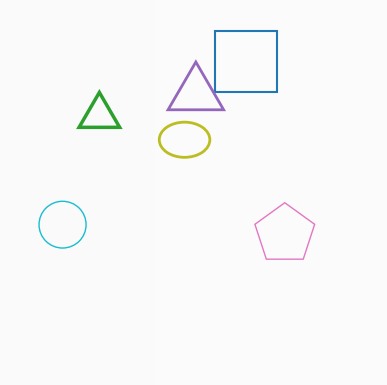[{"shape": "square", "thickness": 1.5, "radius": 0.4, "center": [0.636, 0.841]}, {"shape": "triangle", "thickness": 2.5, "radius": 0.3, "center": [0.256, 0.7]}, {"shape": "triangle", "thickness": 2, "radius": 0.41, "center": [0.505, 0.756]}, {"shape": "pentagon", "thickness": 1, "radius": 0.41, "center": [0.735, 0.392]}, {"shape": "oval", "thickness": 2, "radius": 0.33, "center": [0.476, 0.637]}, {"shape": "circle", "thickness": 1, "radius": 0.3, "center": [0.161, 0.416]}]